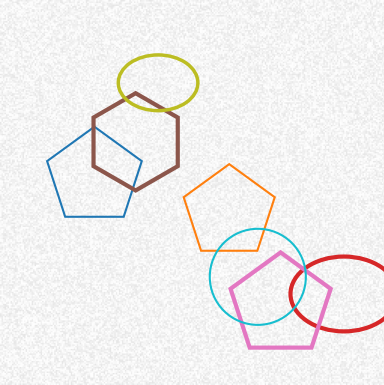[{"shape": "pentagon", "thickness": 1.5, "radius": 0.65, "center": [0.245, 0.542]}, {"shape": "pentagon", "thickness": 1.5, "radius": 0.62, "center": [0.595, 0.449]}, {"shape": "oval", "thickness": 3, "radius": 0.69, "center": [0.893, 0.236]}, {"shape": "hexagon", "thickness": 3, "radius": 0.63, "center": [0.352, 0.632]}, {"shape": "pentagon", "thickness": 3, "radius": 0.68, "center": [0.729, 0.208]}, {"shape": "oval", "thickness": 2.5, "radius": 0.52, "center": [0.411, 0.785]}, {"shape": "circle", "thickness": 1.5, "radius": 0.62, "center": [0.67, 0.281]}]